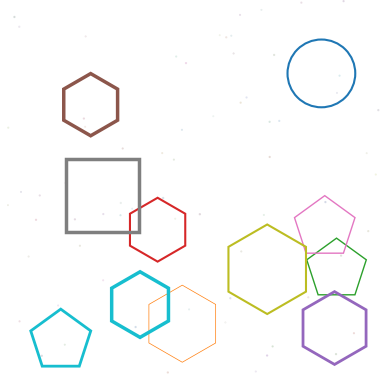[{"shape": "circle", "thickness": 1.5, "radius": 0.44, "center": [0.835, 0.809]}, {"shape": "hexagon", "thickness": 0.5, "radius": 0.5, "center": [0.473, 0.159]}, {"shape": "pentagon", "thickness": 1, "radius": 0.41, "center": [0.874, 0.3]}, {"shape": "hexagon", "thickness": 1.5, "radius": 0.41, "center": [0.409, 0.403]}, {"shape": "hexagon", "thickness": 2, "radius": 0.47, "center": [0.869, 0.148]}, {"shape": "hexagon", "thickness": 2.5, "radius": 0.4, "center": [0.236, 0.728]}, {"shape": "pentagon", "thickness": 1, "radius": 0.41, "center": [0.843, 0.409]}, {"shape": "square", "thickness": 2.5, "radius": 0.47, "center": [0.266, 0.492]}, {"shape": "hexagon", "thickness": 1.5, "radius": 0.58, "center": [0.694, 0.301]}, {"shape": "pentagon", "thickness": 2, "radius": 0.41, "center": [0.158, 0.115]}, {"shape": "hexagon", "thickness": 2.5, "radius": 0.43, "center": [0.364, 0.209]}]